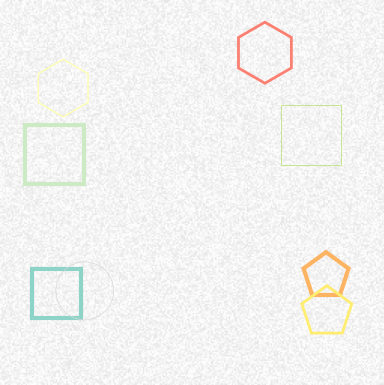[{"shape": "square", "thickness": 3, "radius": 0.32, "center": [0.146, 0.237]}, {"shape": "hexagon", "thickness": 1, "radius": 0.37, "center": [0.164, 0.771]}, {"shape": "hexagon", "thickness": 2, "radius": 0.4, "center": [0.688, 0.863]}, {"shape": "pentagon", "thickness": 3, "radius": 0.31, "center": [0.847, 0.284]}, {"shape": "square", "thickness": 0.5, "radius": 0.39, "center": [0.808, 0.65]}, {"shape": "circle", "thickness": 0.5, "radius": 0.38, "center": [0.22, 0.245]}, {"shape": "square", "thickness": 3, "radius": 0.38, "center": [0.141, 0.599]}, {"shape": "pentagon", "thickness": 2, "radius": 0.34, "center": [0.849, 0.19]}]